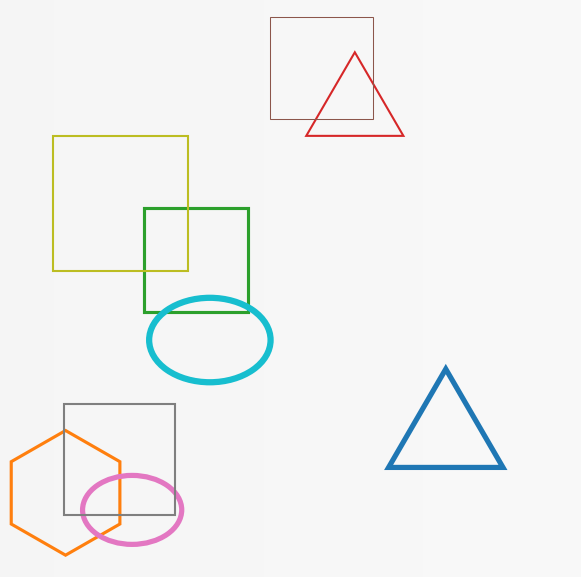[{"shape": "triangle", "thickness": 2.5, "radius": 0.57, "center": [0.767, 0.247]}, {"shape": "hexagon", "thickness": 1.5, "radius": 0.54, "center": [0.113, 0.146]}, {"shape": "square", "thickness": 1.5, "radius": 0.45, "center": [0.338, 0.549]}, {"shape": "triangle", "thickness": 1, "radius": 0.48, "center": [0.61, 0.812]}, {"shape": "square", "thickness": 0.5, "radius": 0.44, "center": [0.553, 0.882]}, {"shape": "oval", "thickness": 2.5, "radius": 0.43, "center": [0.227, 0.116]}, {"shape": "square", "thickness": 1, "radius": 0.48, "center": [0.206, 0.203]}, {"shape": "square", "thickness": 1, "radius": 0.58, "center": [0.207, 0.647]}, {"shape": "oval", "thickness": 3, "radius": 0.52, "center": [0.361, 0.41]}]